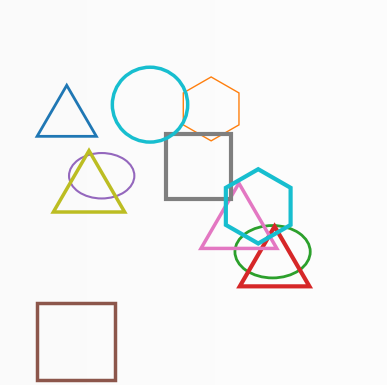[{"shape": "triangle", "thickness": 2, "radius": 0.44, "center": [0.172, 0.69]}, {"shape": "hexagon", "thickness": 1, "radius": 0.41, "center": [0.545, 0.717]}, {"shape": "oval", "thickness": 2, "radius": 0.49, "center": [0.703, 0.346]}, {"shape": "triangle", "thickness": 3, "radius": 0.52, "center": [0.709, 0.308]}, {"shape": "oval", "thickness": 1.5, "radius": 0.42, "center": [0.262, 0.543]}, {"shape": "square", "thickness": 2.5, "radius": 0.5, "center": [0.196, 0.113]}, {"shape": "triangle", "thickness": 2.5, "radius": 0.56, "center": [0.617, 0.411]}, {"shape": "square", "thickness": 3, "radius": 0.42, "center": [0.512, 0.567]}, {"shape": "triangle", "thickness": 2.5, "radius": 0.53, "center": [0.23, 0.502]}, {"shape": "circle", "thickness": 2.5, "radius": 0.49, "center": [0.387, 0.728]}, {"shape": "hexagon", "thickness": 3, "radius": 0.48, "center": [0.666, 0.464]}]